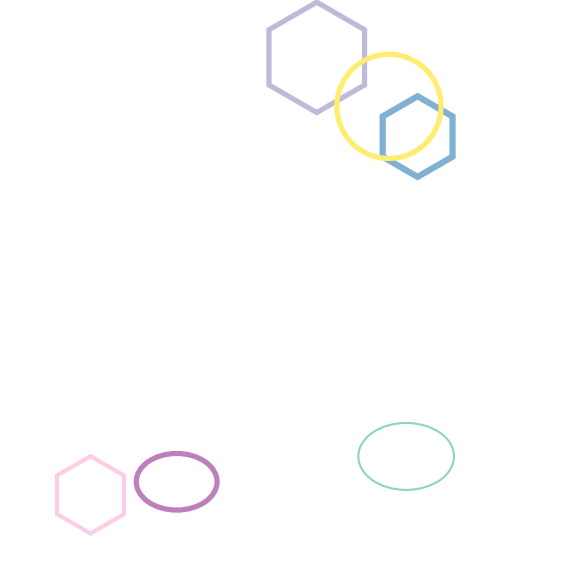[{"shape": "oval", "thickness": 1, "radius": 0.41, "center": [0.703, 0.209]}, {"shape": "hexagon", "thickness": 2.5, "radius": 0.48, "center": [0.549, 0.9]}, {"shape": "hexagon", "thickness": 3, "radius": 0.35, "center": [0.723, 0.763]}, {"shape": "hexagon", "thickness": 2, "radius": 0.33, "center": [0.157, 0.142]}, {"shape": "oval", "thickness": 2.5, "radius": 0.35, "center": [0.306, 0.165]}, {"shape": "circle", "thickness": 2.5, "radius": 0.45, "center": [0.673, 0.815]}]